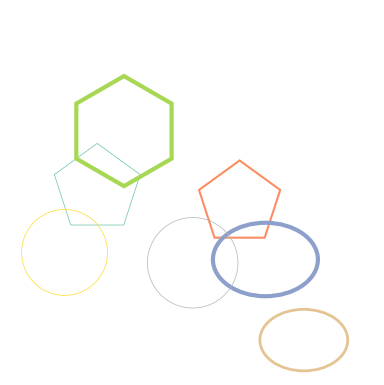[{"shape": "pentagon", "thickness": 0.5, "radius": 0.59, "center": [0.253, 0.51]}, {"shape": "pentagon", "thickness": 1.5, "radius": 0.55, "center": [0.622, 0.472]}, {"shape": "oval", "thickness": 3, "radius": 0.68, "center": [0.689, 0.326]}, {"shape": "hexagon", "thickness": 3, "radius": 0.71, "center": [0.322, 0.659]}, {"shape": "circle", "thickness": 0.5, "radius": 0.56, "center": [0.168, 0.344]}, {"shape": "oval", "thickness": 2, "radius": 0.57, "center": [0.789, 0.117]}, {"shape": "circle", "thickness": 0.5, "radius": 0.59, "center": [0.501, 0.317]}]